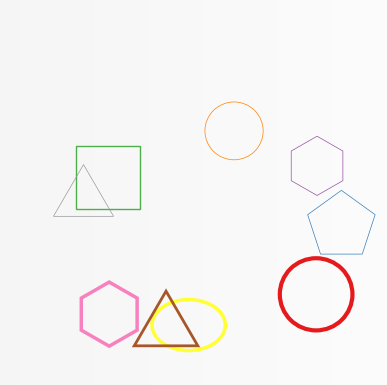[{"shape": "circle", "thickness": 3, "radius": 0.47, "center": [0.816, 0.236]}, {"shape": "pentagon", "thickness": 0.5, "radius": 0.46, "center": [0.881, 0.414]}, {"shape": "square", "thickness": 1, "radius": 0.41, "center": [0.279, 0.54]}, {"shape": "hexagon", "thickness": 0.5, "radius": 0.38, "center": [0.818, 0.569]}, {"shape": "circle", "thickness": 0.5, "radius": 0.38, "center": [0.604, 0.66]}, {"shape": "oval", "thickness": 2.5, "radius": 0.47, "center": [0.487, 0.156]}, {"shape": "triangle", "thickness": 2, "radius": 0.47, "center": [0.428, 0.149]}, {"shape": "hexagon", "thickness": 2.5, "radius": 0.42, "center": [0.282, 0.184]}, {"shape": "triangle", "thickness": 0.5, "radius": 0.45, "center": [0.215, 0.483]}]